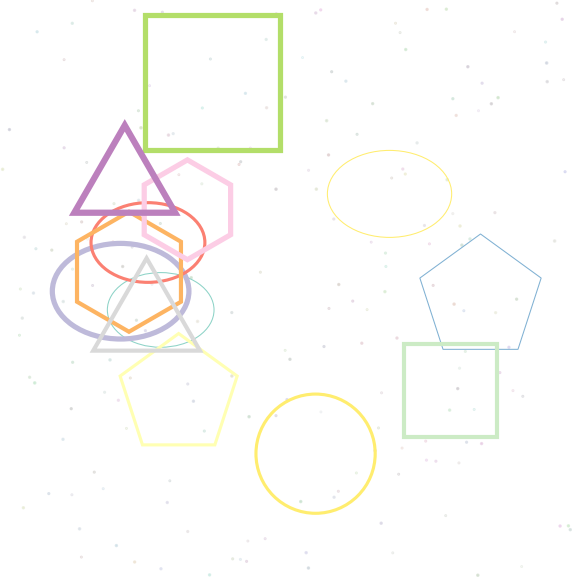[{"shape": "oval", "thickness": 0.5, "radius": 0.46, "center": [0.278, 0.462]}, {"shape": "pentagon", "thickness": 1.5, "radius": 0.53, "center": [0.309, 0.315]}, {"shape": "oval", "thickness": 2.5, "radius": 0.59, "center": [0.209, 0.495]}, {"shape": "oval", "thickness": 1.5, "radius": 0.49, "center": [0.256, 0.579]}, {"shape": "pentagon", "thickness": 0.5, "radius": 0.55, "center": [0.832, 0.484]}, {"shape": "hexagon", "thickness": 2, "radius": 0.52, "center": [0.223, 0.529]}, {"shape": "square", "thickness": 2.5, "radius": 0.58, "center": [0.368, 0.857]}, {"shape": "hexagon", "thickness": 2.5, "radius": 0.43, "center": [0.325, 0.636]}, {"shape": "triangle", "thickness": 2, "radius": 0.53, "center": [0.254, 0.445]}, {"shape": "triangle", "thickness": 3, "radius": 0.5, "center": [0.216, 0.681]}, {"shape": "square", "thickness": 2, "radius": 0.4, "center": [0.779, 0.322]}, {"shape": "oval", "thickness": 0.5, "radius": 0.54, "center": [0.675, 0.663]}, {"shape": "circle", "thickness": 1.5, "radius": 0.52, "center": [0.546, 0.214]}]